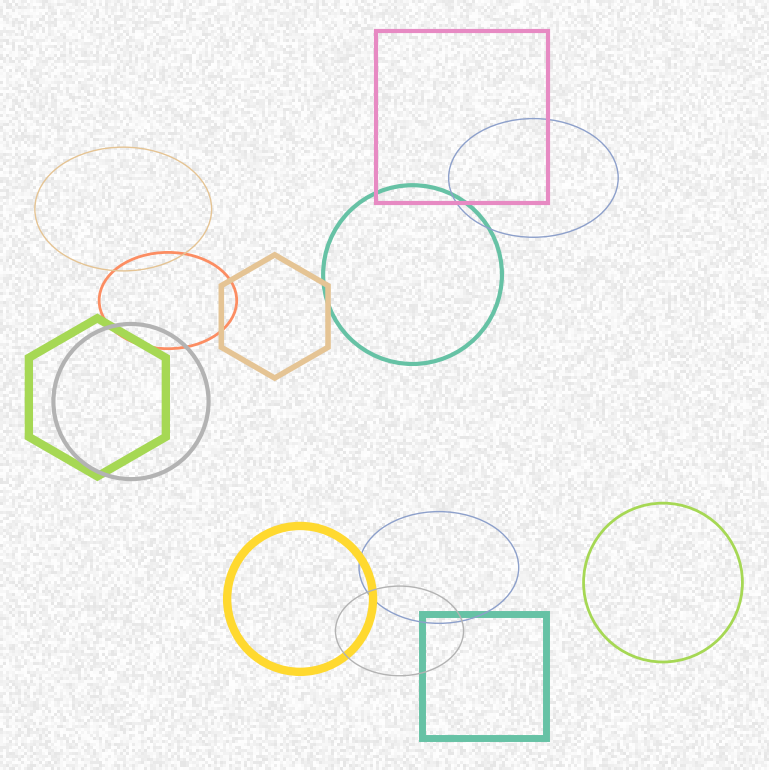[{"shape": "circle", "thickness": 1.5, "radius": 0.58, "center": [0.536, 0.643]}, {"shape": "square", "thickness": 2.5, "radius": 0.4, "center": [0.628, 0.122]}, {"shape": "oval", "thickness": 1, "radius": 0.45, "center": [0.218, 0.61]}, {"shape": "oval", "thickness": 0.5, "radius": 0.52, "center": [0.57, 0.263]}, {"shape": "oval", "thickness": 0.5, "radius": 0.55, "center": [0.693, 0.769]}, {"shape": "square", "thickness": 1.5, "radius": 0.56, "center": [0.601, 0.848]}, {"shape": "circle", "thickness": 1, "radius": 0.52, "center": [0.861, 0.243]}, {"shape": "hexagon", "thickness": 3, "radius": 0.51, "center": [0.126, 0.484]}, {"shape": "circle", "thickness": 3, "radius": 0.47, "center": [0.39, 0.222]}, {"shape": "oval", "thickness": 0.5, "radius": 0.57, "center": [0.16, 0.729]}, {"shape": "hexagon", "thickness": 2, "radius": 0.4, "center": [0.357, 0.589]}, {"shape": "oval", "thickness": 0.5, "radius": 0.42, "center": [0.519, 0.181]}, {"shape": "circle", "thickness": 1.5, "radius": 0.5, "center": [0.17, 0.479]}]